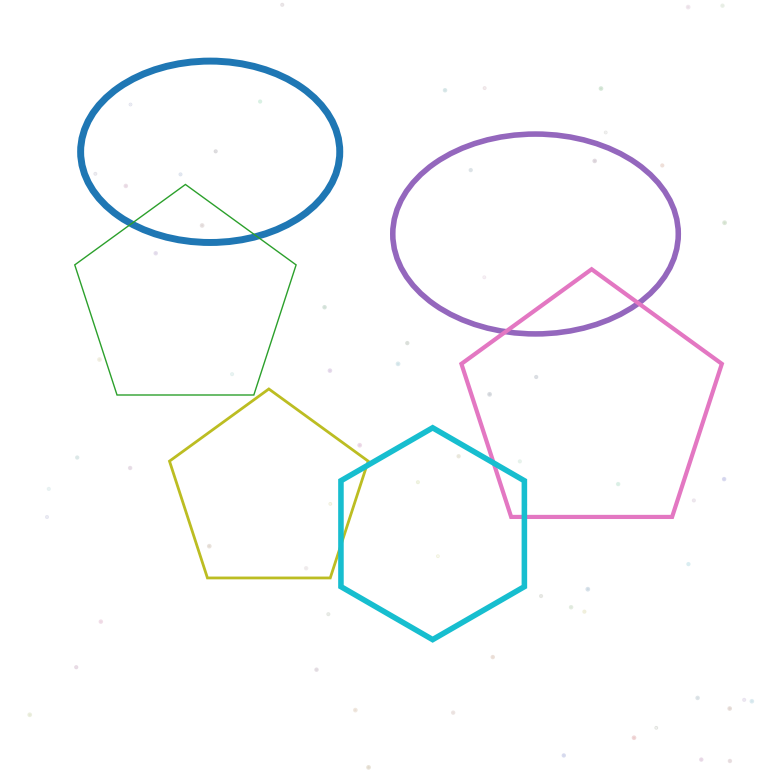[{"shape": "oval", "thickness": 2.5, "radius": 0.84, "center": [0.273, 0.803]}, {"shape": "pentagon", "thickness": 0.5, "radius": 0.76, "center": [0.241, 0.609]}, {"shape": "oval", "thickness": 2, "radius": 0.93, "center": [0.695, 0.696]}, {"shape": "pentagon", "thickness": 1.5, "radius": 0.89, "center": [0.768, 0.473]}, {"shape": "pentagon", "thickness": 1, "radius": 0.68, "center": [0.349, 0.359]}, {"shape": "hexagon", "thickness": 2, "radius": 0.69, "center": [0.562, 0.307]}]